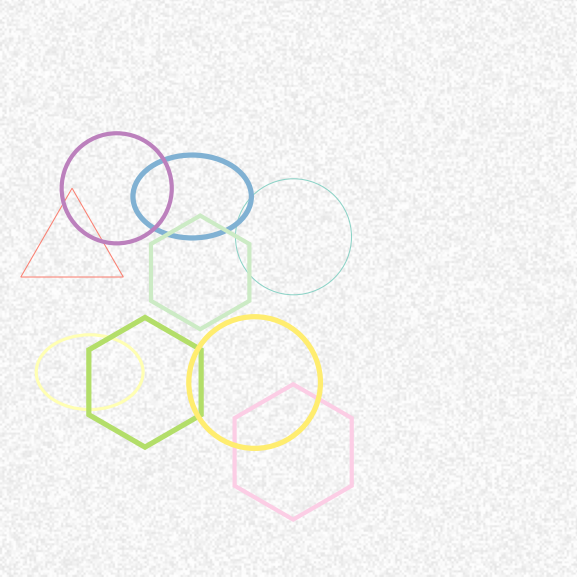[{"shape": "circle", "thickness": 0.5, "radius": 0.5, "center": [0.508, 0.589]}, {"shape": "oval", "thickness": 1.5, "radius": 0.46, "center": [0.155, 0.355]}, {"shape": "triangle", "thickness": 0.5, "radius": 0.51, "center": [0.125, 0.571]}, {"shape": "oval", "thickness": 2.5, "radius": 0.51, "center": [0.333, 0.659]}, {"shape": "hexagon", "thickness": 2.5, "radius": 0.56, "center": [0.251, 0.337]}, {"shape": "hexagon", "thickness": 2, "radius": 0.59, "center": [0.508, 0.217]}, {"shape": "circle", "thickness": 2, "radius": 0.48, "center": [0.202, 0.673]}, {"shape": "hexagon", "thickness": 2, "radius": 0.49, "center": [0.347, 0.527]}, {"shape": "circle", "thickness": 2.5, "radius": 0.57, "center": [0.441, 0.337]}]